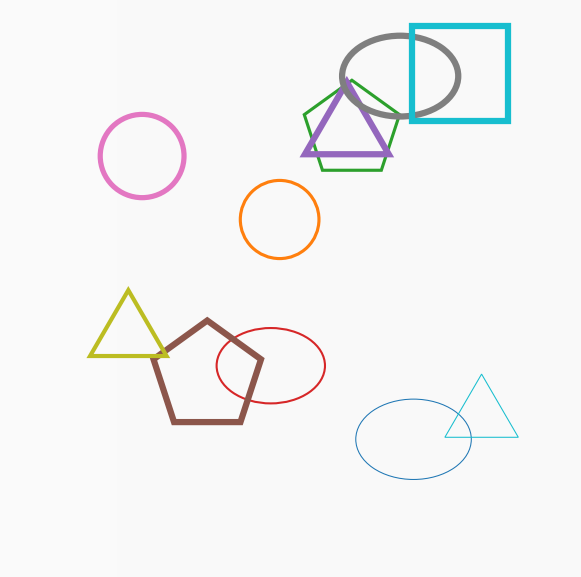[{"shape": "oval", "thickness": 0.5, "radius": 0.5, "center": [0.711, 0.238]}, {"shape": "circle", "thickness": 1.5, "radius": 0.34, "center": [0.481, 0.619]}, {"shape": "pentagon", "thickness": 1.5, "radius": 0.43, "center": [0.605, 0.774]}, {"shape": "oval", "thickness": 1, "radius": 0.47, "center": [0.466, 0.366]}, {"shape": "triangle", "thickness": 3, "radius": 0.42, "center": [0.597, 0.774]}, {"shape": "pentagon", "thickness": 3, "radius": 0.49, "center": [0.357, 0.347]}, {"shape": "circle", "thickness": 2.5, "radius": 0.36, "center": [0.245, 0.729]}, {"shape": "oval", "thickness": 3, "radius": 0.5, "center": [0.688, 0.867]}, {"shape": "triangle", "thickness": 2, "radius": 0.38, "center": [0.221, 0.421]}, {"shape": "square", "thickness": 3, "radius": 0.41, "center": [0.791, 0.872]}, {"shape": "triangle", "thickness": 0.5, "radius": 0.36, "center": [0.829, 0.278]}]